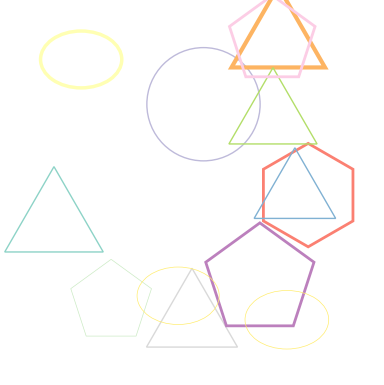[{"shape": "triangle", "thickness": 1, "radius": 0.74, "center": [0.14, 0.419]}, {"shape": "oval", "thickness": 2.5, "radius": 0.53, "center": [0.211, 0.846]}, {"shape": "circle", "thickness": 1, "radius": 0.74, "center": [0.529, 0.729]}, {"shape": "hexagon", "thickness": 2, "radius": 0.67, "center": [0.8, 0.493]}, {"shape": "triangle", "thickness": 1, "radius": 0.61, "center": [0.766, 0.494]}, {"shape": "triangle", "thickness": 3, "radius": 0.7, "center": [0.723, 0.895]}, {"shape": "triangle", "thickness": 1, "radius": 0.66, "center": [0.709, 0.692]}, {"shape": "pentagon", "thickness": 2, "radius": 0.58, "center": [0.707, 0.895]}, {"shape": "triangle", "thickness": 1, "radius": 0.68, "center": [0.499, 0.167]}, {"shape": "pentagon", "thickness": 2, "radius": 0.74, "center": [0.675, 0.273]}, {"shape": "pentagon", "thickness": 0.5, "radius": 0.55, "center": [0.289, 0.216]}, {"shape": "oval", "thickness": 0.5, "radius": 0.53, "center": [0.463, 0.232]}, {"shape": "oval", "thickness": 0.5, "radius": 0.54, "center": [0.745, 0.169]}]